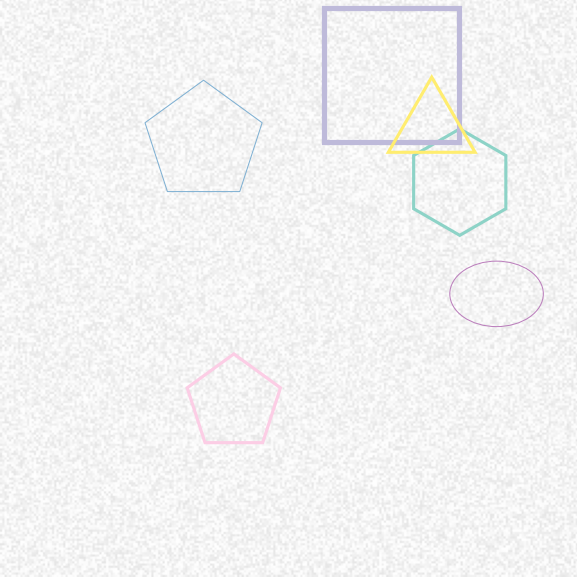[{"shape": "hexagon", "thickness": 1.5, "radius": 0.46, "center": [0.796, 0.684]}, {"shape": "square", "thickness": 2.5, "radius": 0.58, "center": [0.678, 0.869]}, {"shape": "pentagon", "thickness": 0.5, "radius": 0.53, "center": [0.353, 0.754]}, {"shape": "pentagon", "thickness": 1.5, "radius": 0.42, "center": [0.405, 0.301]}, {"shape": "oval", "thickness": 0.5, "radius": 0.4, "center": [0.86, 0.49]}, {"shape": "triangle", "thickness": 1.5, "radius": 0.43, "center": [0.748, 0.779]}]